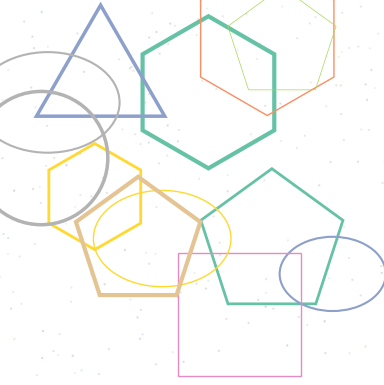[{"shape": "hexagon", "thickness": 3, "radius": 0.99, "center": [0.541, 0.76]}, {"shape": "pentagon", "thickness": 2, "radius": 0.97, "center": [0.706, 0.368]}, {"shape": "hexagon", "thickness": 1, "radius": 1.0, "center": [0.694, 0.9]}, {"shape": "triangle", "thickness": 2.5, "radius": 0.96, "center": [0.261, 0.794]}, {"shape": "oval", "thickness": 1.5, "radius": 0.69, "center": [0.864, 0.289]}, {"shape": "square", "thickness": 1, "radius": 0.8, "center": [0.622, 0.183]}, {"shape": "pentagon", "thickness": 0.5, "radius": 0.74, "center": [0.732, 0.886]}, {"shape": "hexagon", "thickness": 2, "radius": 0.69, "center": [0.246, 0.489]}, {"shape": "oval", "thickness": 1, "radius": 0.89, "center": [0.421, 0.38]}, {"shape": "pentagon", "thickness": 3, "radius": 0.85, "center": [0.359, 0.371]}, {"shape": "circle", "thickness": 2.5, "radius": 0.87, "center": [0.107, 0.589]}, {"shape": "oval", "thickness": 1.5, "radius": 0.93, "center": [0.124, 0.734]}]